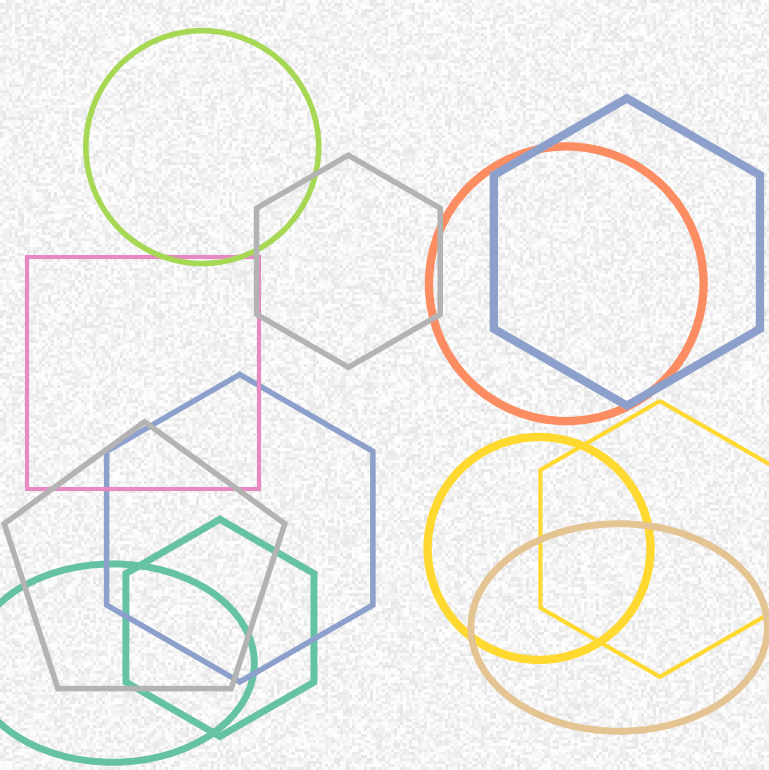[{"shape": "hexagon", "thickness": 2.5, "radius": 0.71, "center": [0.286, 0.185]}, {"shape": "oval", "thickness": 2.5, "radius": 0.92, "center": [0.146, 0.139]}, {"shape": "circle", "thickness": 3, "radius": 0.89, "center": [0.735, 0.631]}, {"shape": "hexagon", "thickness": 2, "radius": 1.0, "center": [0.311, 0.314]}, {"shape": "hexagon", "thickness": 3, "radius": 1.0, "center": [0.814, 0.673]}, {"shape": "square", "thickness": 1.5, "radius": 0.75, "center": [0.186, 0.516]}, {"shape": "circle", "thickness": 2, "radius": 0.76, "center": [0.263, 0.809]}, {"shape": "circle", "thickness": 3, "radius": 0.72, "center": [0.7, 0.288]}, {"shape": "hexagon", "thickness": 1.5, "radius": 0.9, "center": [0.857, 0.3]}, {"shape": "oval", "thickness": 2.5, "radius": 0.96, "center": [0.804, 0.185]}, {"shape": "hexagon", "thickness": 2, "radius": 0.69, "center": [0.452, 0.661]}, {"shape": "pentagon", "thickness": 2, "radius": 0.96, "center": [0.188, 0.261]}]